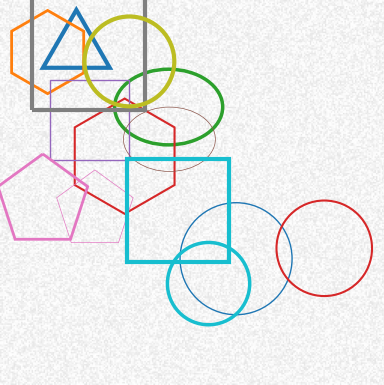[{"shape": "triangle", "thickness": 3, "radius": 0.5, "center": [0.198, 0.874]}, {"shape": "circle", "thickness": 1, "radius": 0.73, "center": [0.613, 0.328]}, {"shape": "hexagon", "thickness": 2, "radius": 0.54, "center": [0.124, 0.865]}, {"shape": "oval", "thickness": 2.5, "radius": 0.7, "center": [0.438, 0.722]}, {"shape": "circle", "thickness": 1.5, "radius": 0.62, "center": [0.842, 0.355]}, {"shape": "hexagon", "thickness": 1.5, "radius": 0.75, "center": [0.324, 0.594]}, {"shape": "square", "thickness": 1, "radius": 0.52, "center": [0.233, 0.689]}, {"shape": "oval", "thickness": 0.5, "radius": 0.6, "center": [0.44, 0.638]}, {"shape": "pentagon", "thickness": 2, "radius": 0.61, "center": [0.111, 0.478]}, {"shape": "pentagon", "thickness": 0.5, "radius": 0.52, "center": [0.246, 0.454]}, {"shape": "square", "thickness": 3, "radius": 0.73, "center": [0.23, 0.86]}, {"shape": "circle", "thickness": 3, "radius": 0.58, "center": [0.336, 0.841]}, {"shape": "circle", "thickness": 2.5, "radius": 0.53, "center": [0.542, 0.263]}, {"shape": "square", "thickness": 3, "radius": 0.67, "center": [0.463, 0.453]}]